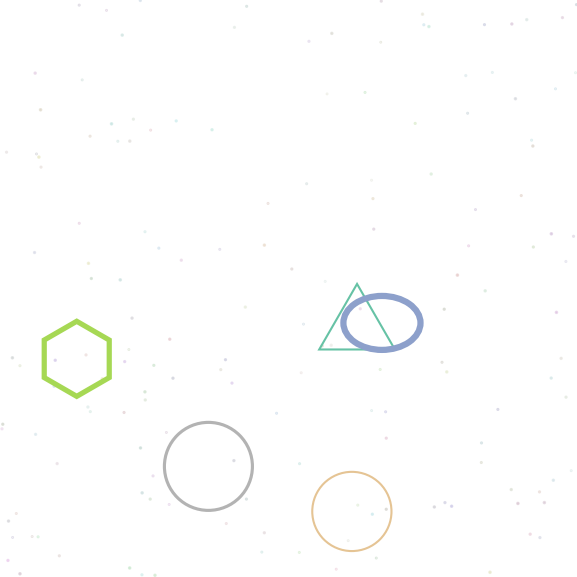[{"shape": "triangle", "thickness": 1, "radius": 0.38, "center": [0.618, 0.432]}, {"shape": "oval", "thickness": 3, "radius": 0.33, "center": [0.661, 0.44]}, {"shape": "hexagon", "thickness": 2.5, "radius": 0.32, "center": [0.133, 0.378]}, {"shape": "circle", "thickness": 1, "radius": 0.34, "center": [0.609, 0.113]}, {"shape": "circle", "thickness": 1.5, "radius": 0.38, "center": [0.361, 0.192]}]